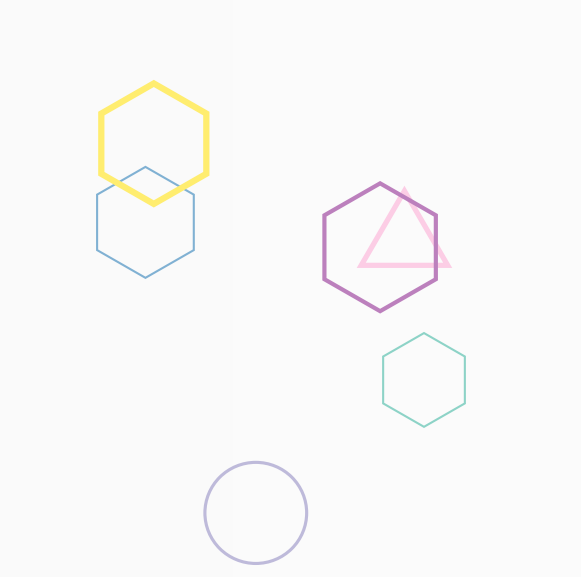[{"shape": "hexagon", "thickness": 1, "radius": 0.41, "center": [0.729, 0.341]}, {"shape": "circle", "thickness": 1.5, "radius": 0.44, "center": [0.44, 0.111]}, {"shape": "hexagon", "thickness": 1, "radius": 0.48, "center": [0.25, 0.614]}, {"shape": "triangle", "thickness": 2.5, "radius": 0.43, "center": [0.696, 0.583]}, {"shape": "hexagon", "thickness": 2, "radius": 0.55, "center": [0.654, 0.571]}, {"shape": "hexagon", "thickness": 3, "radius": 0.52, "center": [0.265, 0.75]}]